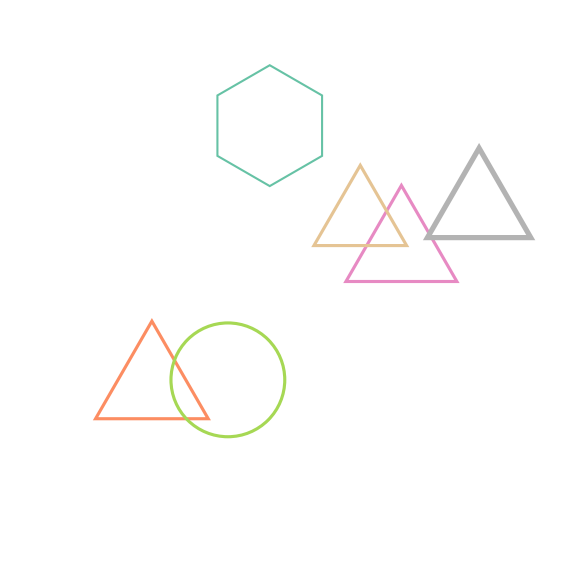[{"shape": "hexagon", "thickness": 1, "radius": 0.52, "center": [0.467, 0.782]}, {"shape": "triangle", "thickness": 1.5, "radius": 0.56, "center": [0.263, 0.33]}, {"shape": "triangle", "thickness": 1.5, "radius": 0.55, "center": [0.695, 0.567]}, {"shape": "circle", "thickness": 1.5, "radius": 0.49, "center": [0.395, 0.341]}, {"shape": "triangle", "thickness": 1.5, "radius": 0.46, "center": [0.624, 0.62]}, {"shape": "triangle", "thickness": 2.5, "radius": 0.52, "center": [0.83, 0.639]}]